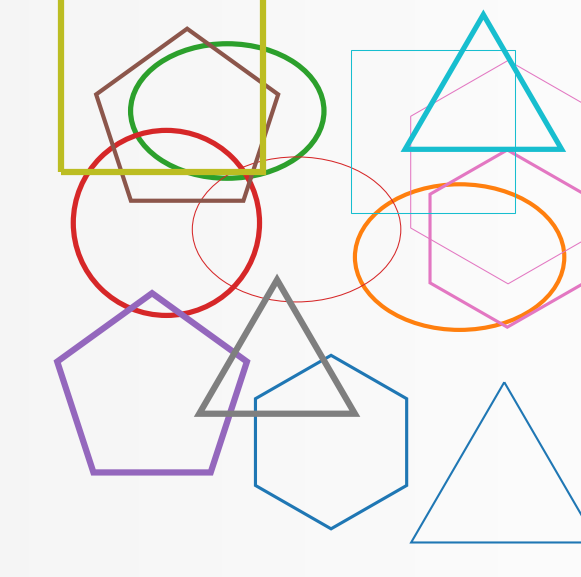[{"shape": "hexagon", "thickness": 1.5, "radius": 0.75, "center": [0.57, 0.234]}, {"shape": "triangle", "thickness": 1, "radius": 0.93, "center": [0.868, 0.152]}, {"shape": "oval", "thickness": 2, "radius": 0.9, "center": [0.791, 0.554]}, {"shape": "oval", "thickness": 2.5, "radius": 0.83, "center": [0.391, 0.807]}, {"shape": "circle", "thickness": 2.5, "radius": 0.8, "center": [0.286, 0.613]}, {"shape": "oval", "thickness": 0.5, "radius": 0.9, "center": [0.51, 0.602]}, {"shape": "pentagon", "thickness": 3, "radius": 0.86, "center": [0.262, 0.32]}, {"shape": "pentagon", "thickness": 2, "radius": 0.82, "center": [0.322, 0.785]}, {"shape": "hexagon", "thickness": 0.5, "radius": 0.97, "center": [0.874, 0.701]}, {"shape": "hexagon", "thickness": 1.5, "radius": 0.77, "center": [0.873, 0.586]}, {"shape": "triangle", "thickness": 3, "radius": 0.77, "center": [0.477, 0.36]}, {"shape": "square", "thickness": 3, "radius": 0.87, "center": [0.279, 0.876]}, {"shape": "triangle", "thickness": 2.5, "radius": 0.78, "center": [0.832, 0.818]}, {"shape": "square", "thickness": 0.5, "radius": 0.7, "center": [0.745, 0.771]}]